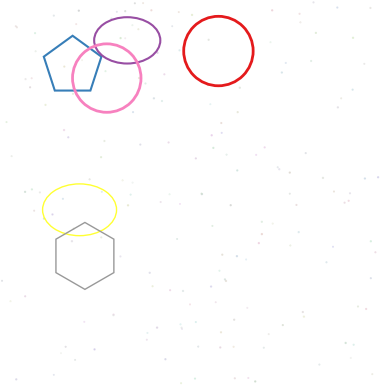[{"shape": "circle", "thickness": 2, "radius": 0.45, "center": [0.567, 0.867]}, {"shape": "pentagon", "thickness": 1.5, "radius": 0.39, "center": [0.189, 0.828]}, {"shape": "oval", "thickness": 1.5, "radius": 0.43, "center": [0.33, 0.895]}, {"shape": "oval", "thickness": 1, "radius": 0.48, "center": [0.207, 0.455]}, {"shape": "circle", "thickness": 2, "radius": 0.44, "center": [0.277, 0.797]}, {"shape": "hexagon", "thickness": 1, "radius": 0.43, "center": [0.221, 0.335]}]